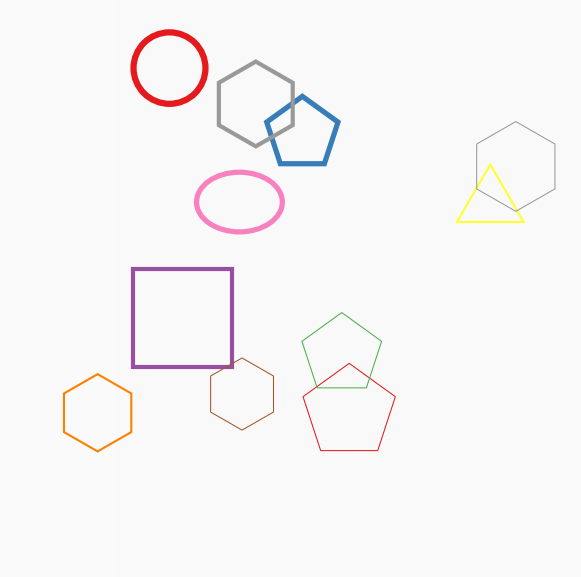[{"shape": "pentagon", "thickness": 0.5, "radius": 0.42, "center": [0.601, 0.286]}, {"shape": "circle", "thickness": 3, "radius": 0.31, "center": [0.292, 0.881]}, {"shape": "pentagon", "thickness": 2.5, "radius": 0.32, "center": [0.52, 0.768]}, {"shape": "pentagon", "thickness": 0.5, "radius": 0.36, "center": [0.588, 0.386]}, {"shape": "square", "thickness": 2, "radius": 0.43, "center": [0.315, 0.448]}, {"shape": "hexagon", "thickness": 1, "radius": 0.33, "center": [0.168, 0.284]}, {"shape": "triangle", "thickness": 1, "radius": 0.33, "center": [0.844, 0.648]}, {"shape": "hexagon", "thickness": 0.5, "radius": 0.31, "center": [0.416, 0.317]}, {"shape": "oval", "thickness": 2.5, "radius": 0.37, "center": [0.412, 0.649]}, {"shape": "hexagon", "thickness": 2, "radius": 0.37, "center": [0.44, 0.819]}, {"shape": "hexagon", "thickness": 0.5, "radius": 0.39, "center": [0.887, 0.711]}]